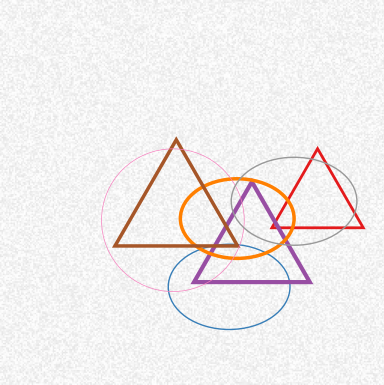[{"shape": "triangle", "thickness": 2, "radius": 0.68, "center": [0.825, 0.477]}, {"shape": "oval", "thickness": 1, "radius": 0.79, "center": [0.595, 0.255]}, {"shape": "triangle", "thickness": 3, "radius": 0.87, "center": [0.654, 0.354]}, {"shape": "oval", "thickness": 2.5, "radius": 0.74, "center": [0.616, 0.432]}, {"shape": "triangle", "thickness": 2.5, "radius": 0.92, "center": [0.458, 0.453]}, {"shape": "circle", "thickness": 0.5, "radius": 0.93, "center": [0.449, 0.428]}, {"shape": "oval", "thickness": 1, "radius": 0.82, "center": [0.764, 0.477]}]